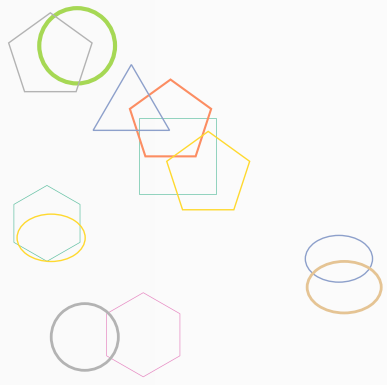[{"shape": "hexagon", "thickness": 0.5, "radius": 0.49, "center": [0.121, 0.42]}, {"shape": "square", "thickness": 0.5, "radius": 0.5, "center": [0.458, 0.594]}, {"shape": "pentagon", "thickness": 1.5, "radius": 0.55, "center": [0.44, 0.683]}, {"shape": "triangle", "thickness": 1, "radius": 0.57, "center": [0.339, 0.718]}, {"shape": "oval", "thickness": 1, "radius": 0.43, "center": [0.875, 0.328]}, {"shape": "hexagon", "thickness": 0.5, "radius": 0.55, "center": [0.37, 0.13]}, {"shape": "circle", "thickness": 3, "radius": 0.49, "center": [0.199, 0.881]}, {"shape": "pentagon", "thickness": 1, "radius": 0.56, "center": [0.537, 0.546]}, {"shape": "oval", "thickness": 1, "radius": 0.44, "center": [0.132, 0.382]}, {"shape": "oval", "thickness": 2, "radius": 0.48, "center": [0.888, 0.254]}, {"shape": "circle", "thickness": 2, "radius": 0.43, "center": [0.219, 0.125]}, {"shape": "pentagon", "thickness": 1, "radius": 0.57, "center": [0.13, 0.853]}]